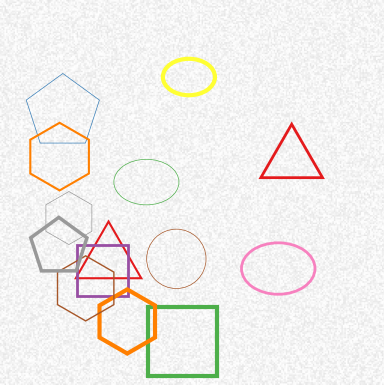[{"shape": "triangle", "thickness": 2, "radius": 0.46, "center": [0.758, 0.585]}, {"shape": "triangle", "thickness": 1.5, "radius": 0.49, "center": [0.282, 0.326]}, {"shape": "pentagon", "thickness": 0.5, "radius": 0.5, "center": [0.163, 0.709]}, {"shape": "oval", "thickness": 0.5, "radius": 0.42, "center": [0.38, 0.527]}, {"shape": "square", "thickness": 3, "radius": 0.44, "center": [0.474, 0.114]}, {"shape": "square", "thickness": 2, "radius": 0.33, "center": [0.265, 0.297]}, {"shape": "hexagon", "thickness": 3, "radius": 0.42, "center": [0.331, 0.165]}, {"shape": "hexagon", "thickness": 1.5, "radius": 0.44, "center": [0.155, 0.593]}, {"shape": "oval", "thickness": 3, "radius": 0.34, "center": [0.491, 0.8]}, {"shape": "circle", "thickness": 0.5, "radius": 0.39, "center": [0.458, 0.328]}, {"shape": "hexagon", "thickness": 1, "radius": 0.42, "center": [0.223, 0.251]}, {"shape": "oval", "thickness": 2, "radius": 0.48, "center": [0.723, 0.302]}, {"shape": "hexagon", "thickness": 0.5, "radius": 0.34, "center": [0.179, 0.434]}, {"shape": "pentagon", "thickness": 2.5, "radius": 0.38, "center": [0.153, 0.359]}]